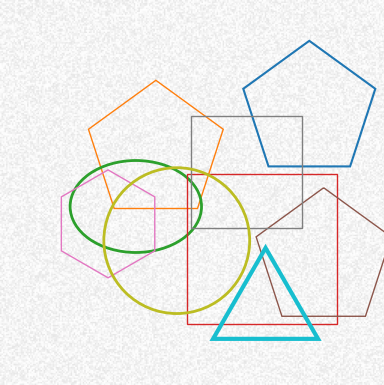[{"shape": "pentagon", "thickness": 1.5, "radius": 0.9, "center": [0.803, 0.714]}, {"shape": "pentagon", "thickness": 1, "radius": 0.92, "center": [0.405, 0.607]}, {"shape": "oval", "thickness": 2, "radius": 0.85, "center": [0.353, 0.464]}, {"shape": "square", "thickness": 1, "radius": 0.97, "center": [0.68, 0.353]}, {"shape": "pentagon", "thickness": 1, "radius": 0.92, "center": [0.841, 0.328]}, {"shape": "hexagon", "thickness": 1, "radius": 0.7, "center": [0.281, 0.419]}, {"shape": "square", "thickness": 1, "radius": 0.73, "center": [0.64, 0.554]}, {"shape": "circle", "thickness": 2, "radius": 0.95, "center": [0.459, 0.375]}, {"shape": "triangle", "thickness": 3, "radius": 0.79, "center": [0.69, 0.199]}]